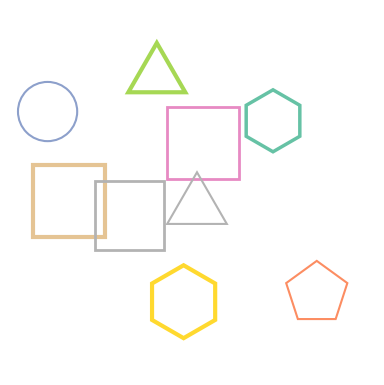[{"shape": "hexagon", "thickness": 2.5, "radius": 0.4, "center": [0.709, 0.686]}, {"shape": "pentagon", "thickness": 1.5, "radius": 0.42, "center": [0.823, 0.239]}, {"shape": "circle", "thickness": 1.5, "radius": 0.38, "center": [0.124, 0.71]}, {"shape": "square", "thickness": 2, "radius": 0.47, "center": [0.527, 0.628]}, {"shape": "triangle", "thickness": 3, "radius": 0.43, "center": [0.407, 0.803]}, {"shape": "hexagon", "thickness": 3, "radius": 0.47, "center": [0.477, 0.216]}, {"shape": "square", "thickness": 3, "radius": 0.47, "center": [0.18, 0.477]}, {"shape": "square", "thickness": 2, "radius": 0.44, "center": [0.337, 0.44]}, {"shape": "triangle", "thickness": 1.5, "radius": 0.45, "center": [0.512, 0.463]}]